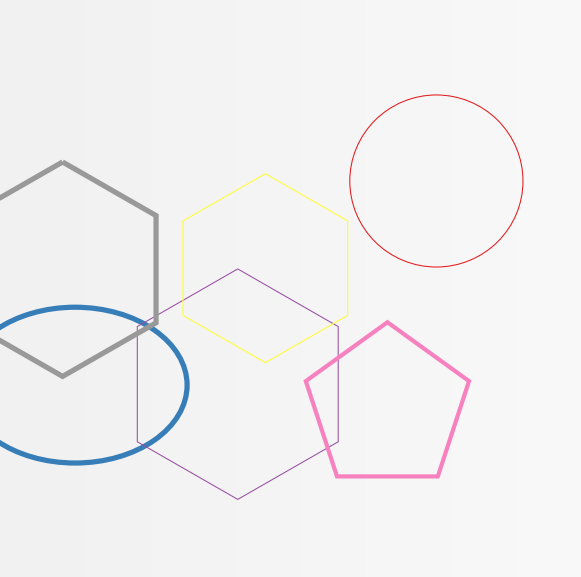[{"shape": "circle", "thickness": 0.5, "radius": 0.74, "center": [0.751, 0.686]}, {"shape": "oval", "thickness": 2.5, "radius": 0.96, "center": [0.129, 0.332]}, {"shape": "hexagon", "thickness": 0.5, "radius": 1.0, "center": [0.409, 0.334]}, {"shape": "hexagon", "thickness": 0.5, "radius": 0.82, "center": [0.457, 0.535]}, {"shape": "pentagon", "thickness": 2, "radius": 0.74, "center": [0.667, 0.294]}, {"shape": "hexagon", "thickness": 2.5, "radius": 0.93, "center": [0.108, 0.533]}]